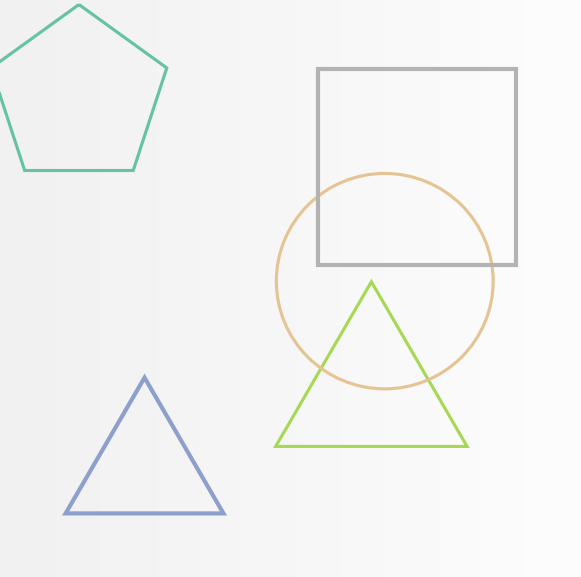[{"shape": "pentagon", "thickness": 1.5, "radius": 0.79, "center": [0.136, 0.832]}, {"shape": "triangle", "thickness": 2, "radius": 0.78, "center": [0.249, 0.188]}, {"shape": "triangle", "thickness": 1.5, "radius": 0.95, "center": [0.639, 0.321]}, {"shape": "circle", "thickness": 1.5, "radius": 0.93, "center": [0.662, 0.512]}, {"shape": "square", "thickness": 2, "radius": 0.85, "center": [0.718, 0.71]}]